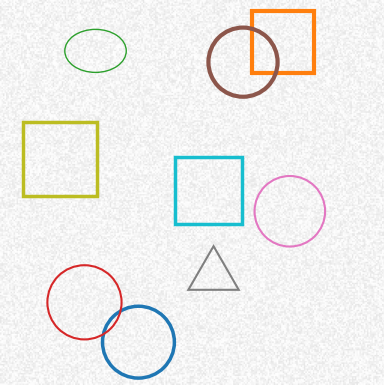[{"shape": "circle", "thickness": 2.5, "radius": 0.47, "center": [0.36, 0.111]}, {"shape": "square", "thickness": 3, "radius": 0.4, "center": [0.735, 0.892]}, {"shape": "oval", "thickness": 1, "radius": 0.4, "center": [0.248, 0.868]}, {"shape": "circle", "thickness": 1.5, "radius": 0.48, "center": [0.219, 0.215]}, {"shape": "circle", "thickness": 3, "radius": 0.45, "center": [0.631, 0.839]}, {"shape": "circle", "thickness": 1.5, "radius": 0.46, "center": [0.753, 0.451]}, {"shape": "triangle", "thickness": 1.5, "radius": 0.38, "center": [0.555, 0.285]}, {"shape": "square", "thickness": 2.5, "radius": 0.48, "center": [0.155, 0.587]}, {"shape": "square", "thickness": 2.5, "radius": 0.44, "center": [0.541, 0.506]}]